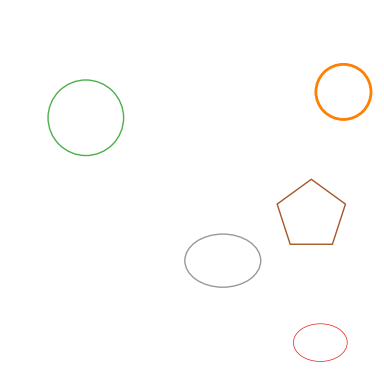[{"shape": "oval", "thickness": 0.5, "radius": 0.35, "center": [0.832, 0.11]}, {"shape": "circle", "thickness": 1, "radius": 0.49, "center": [0.223, 0.694]}, {"shape": "circle", "thickness": 2, "radius": 0.36, "center": [0.892, 0.761]}, {"shape": "pentagon", "thickness": 1, "radius": 0.47, "center": [0.809, 0.441]}, {"shape": "oval", "thickness": 1, "radius": 0.49, "center": [0.579, 0.323]}]